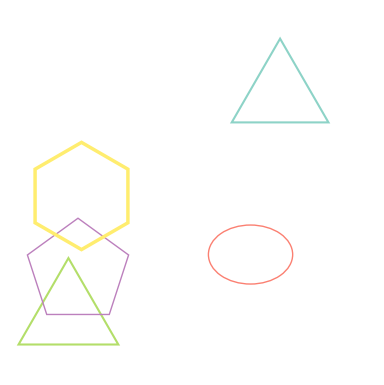[{"shape": "triangle", "thickness": 1.5, "radius": 0.73, "center": [0.728, 0.755]}, {"shape": "oval", "thickness": 1, "radius": 0.55, "center": [0.651, 0.339]}, {"shape": "triangle", "thickness": 1.5, "radius": 0.75, "center": [0.178, 0.18]}, {"shape": "pentagon", "thickness": 1, "radius": 0.69, "center": [0.203, 0.295]}, {"shape": "hexagon", "thickness": 2.5, "radius": 0.7, "center": [0.212, 0.491]}]